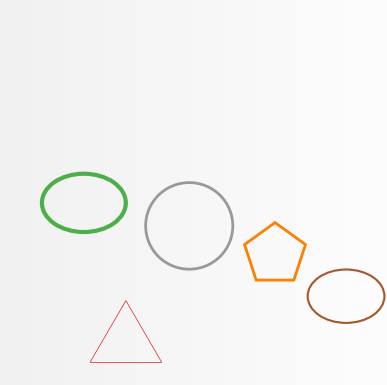[{"shape": "triangle", "thickness": 0.5, "radius": 0.53, "center": [0.325, 0.112]}, {"shape": "oval", "thickness": 3, "radius": 0.54, "center": [0.216, 0.473]}, {"shape": "pentagon", "thickness": 2, "radius": 0.41, "center": [0.71, 0.339]}, {"shape": "oval", "thickness": 1.5, "radius": 0.5, "center": [0.893, 0.231]}, {"shape": "circle", "thickness": 2, "radius": 0.56, "center": [0.488, 0.413]}]